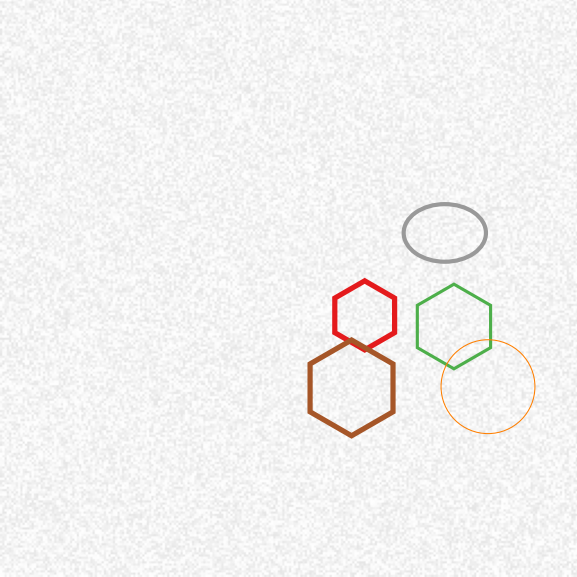[{"shape": "hexagon", "thickness": 2.5, "radius": 0.3, "center": [0.632, 0.453]}, {"shape": "hexagon", "thickness": 1.5, "radius": 0.37, "center": [0.786, 0.434]}, {"shape": "circle", "thickness": 0.5, "radius": 0.41, "center": [0.845, 0.33]}, {"shape": "hexagon", "thickness": 2.5, "radius": 0.41, "center": [0.609, 0.327]}, {"shape": "oval", "thickness": 2, "radius": 0.36, "center": [0.77, 0.596]}]